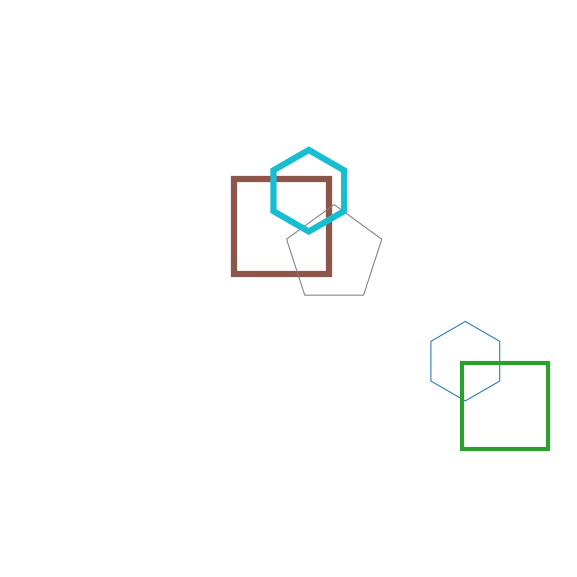[{"shape": "hexagon", "thickness": 0.5, "radius": 0.34, "center": [0.806, 0.374]}, {"shape": "square", "thickness": 2, "radius": 0.37, "center": [0.875, 0.297]}, {"shape": "square", "thickness": 3, "radius": 0.41, "center": [0.487, 0.606]}, {"shape": "pentagon", "thickness": 0.5, "radius": 0.43, "center": [0.579, 0.558]}, {"shape": "hexagon", "thickness": 3, "radius": 0.35, "center": [0.535, 0.669]}]